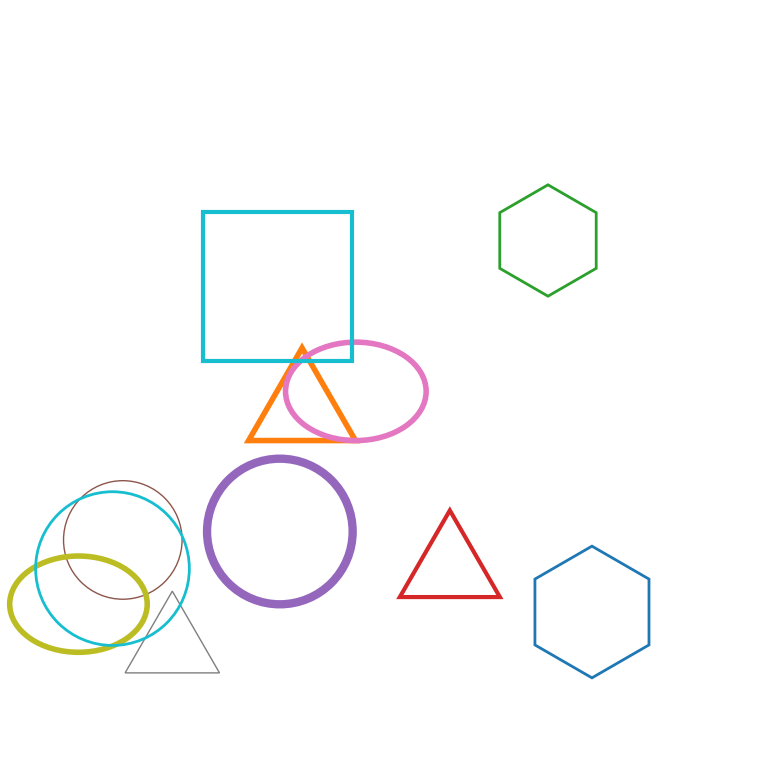[{"shape": "hexagon", "thickness": 1, "radius": 0.43, "center": [0.769, 0.205]}, {"shape": "triangle", "thickness": 2, "radius": 0.4, "center": [0.392, 0.468]}, {"shape": "hexagon", "thickness": 1, "radius": 0.36, "center": [0.712, 0.688]}, {"shape": "triangle", "thickness": 1.5, "radius": 0.38, "center": [0.584, 0.262]}, {"shape": "circle", "thickness": 3, "radius": 0.47, "center": [0.363, 0.31]}, {"shape": "circle", "thickness": 0.5, "radius": 0.38, "center": [0.159, 0.299]}, {"shape": "oval", "thickness": 2, "radius": 0.46, "center": [0.462, 0.492]}, {"shape": "triangle", "thickness": 0.5, "radius": 0.35, "center": [0.224, 0.162]}, {"shape": "oval", "thickness": 2, "radius": 0.45, "center": [0.102, 0.215]}, {"shape": "circle", "thickness": 1, "radius": 0.5, "center": [0.146, 0.262]}, {"shape": "square", "thickness": 1.5, "radius": 0.48, "center": [0.36, 0.628]}]